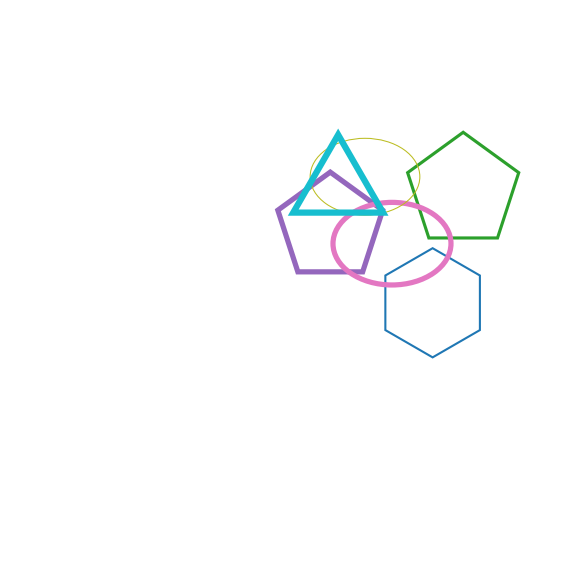[{"shape": "hexagon", "thickness": 1, "radius": 0.47, "center": [0.749, 0.475]}, {"shape": "pentagon", "thickness": 1.5, "radius": 0.51, "center": [0.802, 0.669]}, {"shape": "pentagon", "thickness": 2.5, "radius": 0.48, "center": [0.572, 0.606]}, {"shape": "oval", "thickness": 2.5, "radius": 0.51, "center": [0.679, 0.577]}, {"shape": "oval", "thickness": 0.5, "radius": 0.47, "center": [0.632, 0.693]}, {"shape": "triangle", "thickness": 3, "radius": 0.45, "center": [0.586, 0.676]}]